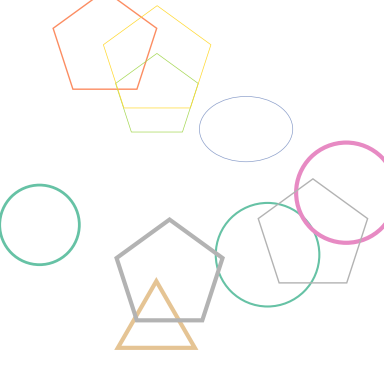[{"shape": "circle", "thickness": 2, "radius": 0.52, "center": [0.103, 0.416]}, {"shape": "circle", "thickness": 1.5, "radius": 0.67, "center": [0.695, 0.338]}, {"shape": "pentagon", "thickness": 1, "radius": 0.71, "center": [0.272, 0.883]}, {"shape": "oval", "thickness": 0.5, "radius": 0.61, "center": [0.639, 0.665]}, {"shape": "circle", "thickness": 3, "radius": 0.65, "center": [0.899, 0.5]}, {"shape": "pentagon", "thickness": 0.5, "radius": 0.56, "center": [0.408, 0.748]}, {"shape": "pentagon", "thickness": 0.5, "radius": 0.73, "center": [0.408, 0.838]}, {"shape": "triangle", "thickness": 3, "radius": 0.58, "center": [0.406, 0.154]}, {"shape": "pentagon", "thickness": 1, "radius": 0.75, "center": [0.813, 0.386]}, {"shape": "pentagon", "thickness": 3, "radius": 0.72, "center": [0.44, 0.285]}]